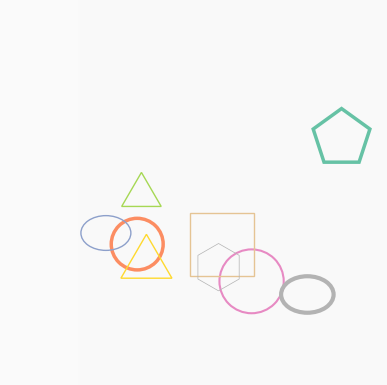[{"shape": "pentagon", "thickness": 2.5, "radius": 0.38, "center": [0.881, 0.641]}, {"shape": "circle", "thickness": 2.5, "radius": 0.33, "center": [0.354, 0.366]}, {"shape": "oval", "thickness": 1, "radius": 0.32, "center": [0.273, 0.395]}, {"shape": "circle", "thickness": 1.5, "radius": 0.41, "center": [0.649, 0.269]}, {"shape": "triangle", "thickness": 1, "radius": 0.29, "center": [0.365, 0.493]}, {"shape": "triangle", "thickness": 1, "radius": 0.38, "center": [0.378, 0.315]}, {"shape": "square", "thickness": 1, "radius": 0.41, "center": [0.573, 0.365]}, {"shape": "hexagon", "thickness": 0.5, "radius": 0.31, "center": [0.564, 0.306]}, {"shape": "oval", "thickness": 3, "radius": 0.34, "center": [0.793, 0.235]}]